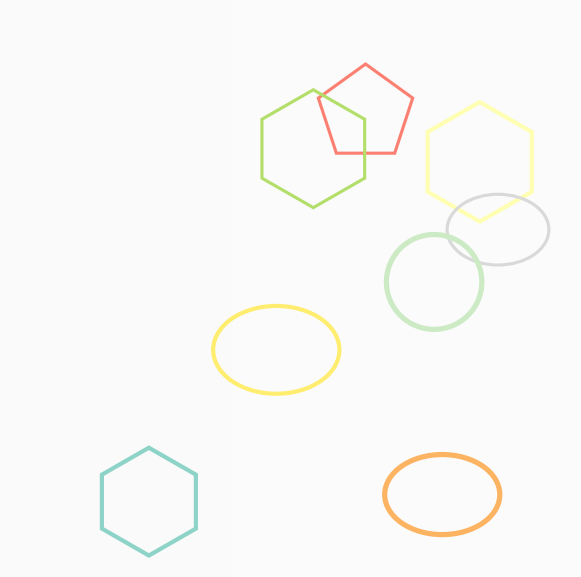[{"shape": "hexagon", "thickness": 2, "radius": 0.47, "center": [0.256, 0.131]}, {"shape": "hexagon", "thickness": 2, "radius": 0.52, "center": [0.825, 0.719]}, {"shape": "pentagon", "thickness": 1.5, "radius": 0.43, "center": [0.629, 0.803]}, {"shape": "oval", "thickness": 2.5, "radius": 0.5, "center": [0.761, 0.143]}, {"shape": "hexagon", "thickness": 1.5, "radius": 0.51, "center": [0.539, 0.742]}, {"shape": "oval", "thickness": 1.5, "radius": 0.44, "center": [0.857, 0.601]}, {"shape": "circle", "thickness": 2.5, "radius": 0.41, "center": [0.747, 0.511]}, {"shape": "oval", "thickness": 2, "radius": 0.54, "center": [0.475, 0.393]}]